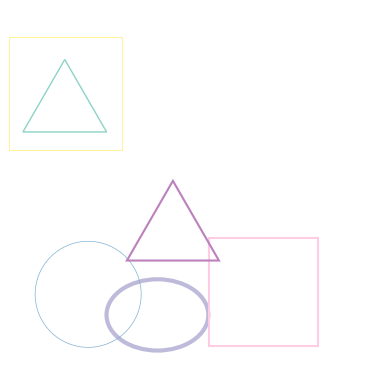[{"shape": "triangle", "thickness": 1, "radius": 0.63, "center": [0.168, 0.72]}, {"shape": "oval", "thickness": 3, "radius": 0.66, "center": [0.409, 0.182]}, {"shape": "circle", "thickness": 0.5, "radius": 0.69, "center": [0.229, 0.236]}, {"shape": "square", "thickness": 1.5, "radius": 0.7, "center": [0.684, 0.241]}, {"shape": "triangle", "thickness": 1.5, "radius": 0.69, "center": [0.449, 0.392]}, {"shape": "square", "thickness": 0.5, "radius": 0.73, "center": [0.171, 0.757]}]